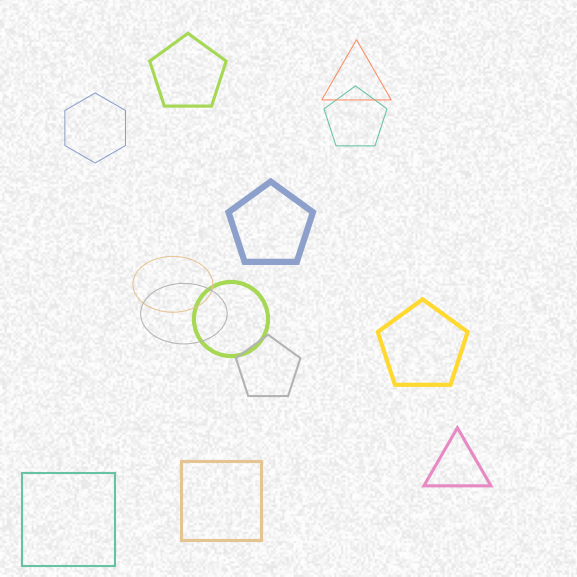[{"shape": "pentagon", "thickness": 0.5, "radius": 0.29, "center": [0.616, 0.793]}, {"shape": "square", "thickness": 1, "radius": 0.4, "center": [0.119, 0.1]}, {"shape": "triangle", "thickness": 0.5, "radius": 0.35, "center": [0.617, 0.861]}, {"shape": "hexagon", "thickness": 0.5, "radius": 0.3, "center": [0.165, 0.778]}, {"shape": "pentagon", "thickness": 3, "radius": 0.38, "center": [0.469, 0.608]}, {"shape": "triangle", "thickness": 1.5, "radius": 0.33, "center": [0.792, 0.191]}, {"shape": "circle", "thickness": 2, "radius": 0.32, "center": [0.4, 0.447]}, {"shape": "pentagon", "thickness": 1.5, "radius": 0.35, "center": [0.325, 0.872]}, {"shape": "pentagon", "thickness": 2, "radius": 0.41, "center": [0.732, 0.399]}, {"shape": "oval", "thickness": 0.5, "radius": 0.35, "center": [0.299, 0.507]}, {"shape": "square", "thickness": 1.5, "radius": 0.34, "center": [0.382, 0.132]}, {"shape": "pentagon", "thickness": 1, "radius": 0.29, "center": [0.464, 0.361]}, {"shape": "oval", "thickness": 0.5, "radius": 0.37, "center": [0.318, 0.456]}]